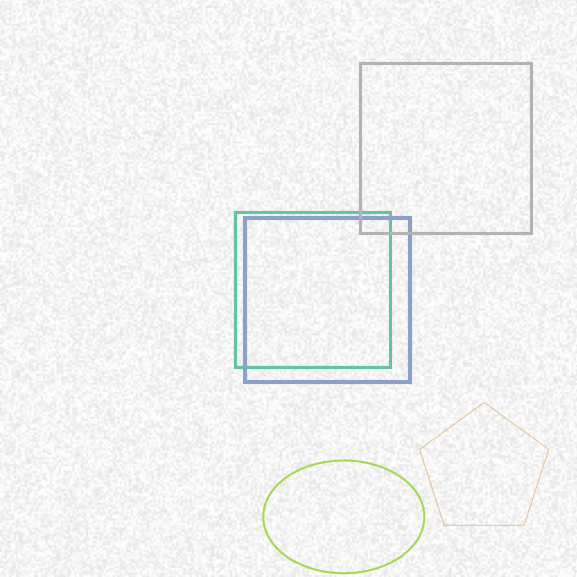[{"shape": "square", "thickness": 1.5, "radius": 0.67, "center": [0.541, 0.498]}, {"shape": "square", "thickness": 2, "radius": 0.71, "center": [0.567, 0.479]}, {"shape": "oval", "thickness": 1, "radius": 0.7, "center": [0.595, 0.104]}, {"shape": "pentagon", "thickness": 0.5, "radius": 0.59, "center": [0.838, 0.185]}, {"shape": "square", "thickness": 1.5, "radius": 0.74, "center": [0.772, 0.743]}]